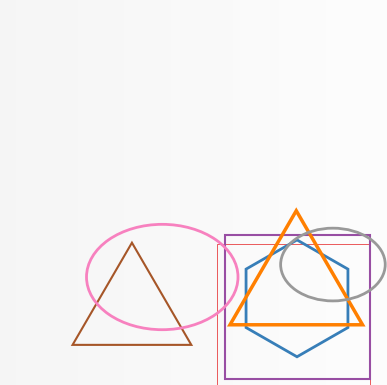[{"shape": "square", "thickness": 0.5, "radius": 0.98, "center": [0.757, 0.169]}, {"shape": "hexagon", "thickness": 2, "radius": 0.76, "center": [0.766, 0.225]}, {"shape": "square", "thickness": 1.5, "radius": 0.93, "center": [0.768, 0.203]}, {"shape": "triangle", "thickness": 2.5, "radius": 0.99, "center": [0.765, 0.255]}, {"shape": "triangle", "thickness": 1.5, "radius": 0.88, "center": [0.34, 0.193]}, {"shape": "oval", "thickness": 2, "radius": 0.98, "center": [0.419, 0.28]}, {"shape": "oval", "thickness": 2, "radius": 0.67, "center": [0.859, 0.313]}]